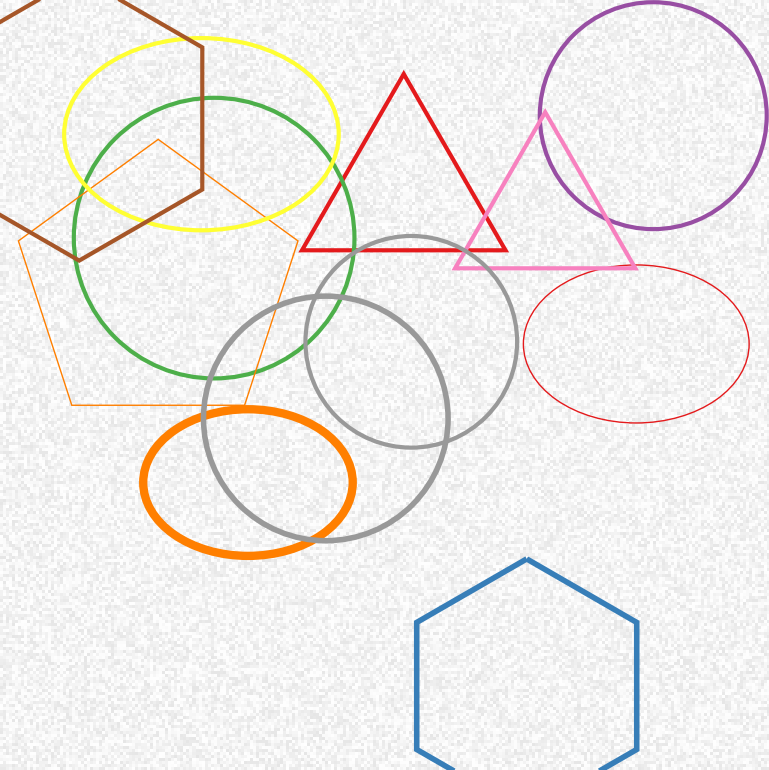[{"shape": "oval", "thickness": 0.5, "radius": 0.73, "center": [0.826, 0.553]}, {"shape": "triangle", "thickness": 1.5, "radius": 0.76, "center": [0.524, 0.751]}, {"shape": "hexagon", "thickness": 2, "radius": 0.82, "center": [0.684, 0.109]}, {"shape": "circle", "thickness": 1.5, "radius": 0.91, "center": [0.278, 0.691]}, {"shape": "circle", "thickness": 1.5, "radius": 0.74, "center": [0.848, 0.85]}, {"shape": "pentagon", "thickness": 0.5, "radius": 0.95, "center": [0.205, 0.628]}, {"shape": "oval", "thickness": 3, "radius": 0.68, "center": [0.322, 0.373]}, {"shape": "oval", "thickness": 1.5, "radius": 0.89, "center": [0.262, 0.826]}, {"shape": "hexagon", "thickness": 1.5, "radius": 0.92, "center": [0.103, 0.846]}, {"shape": "triangle", "thickness": 1.5, "radius": 0.68, "center": [0.708, 0.719]}, {"shape": "circle", "thickness": 1.5, "radius": 0.69, "center": [0.534, 0.556]}, {"shape": "circle", "thickness": 2, "radius": 0.79, "center": [0.423, 0.457]}]